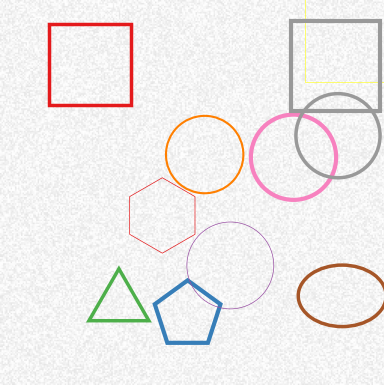[{"shape": "hexagon", "thickness": 0.5, "radius": 0.49, "center": [0.422, 0.44]}, {"shape": "square", "thickness": 2.5, "radius": 0.53, "center": [0.234, 0.832]}, {"shape": "pentagon", "thickness": 3, "radius": 0.45, "center": [0.487, 0.182]}, {"shape": "triangle", "thickness": 2.5, "radius": 0.45, "center": [0.309, 0.212]}, {"shape": "circle", "thickness": 0.5, "radius": 0.56, "center": [0.598, 0.311]}, {"shape": "circle", "thickness": 1.5, "radius": 0.5, "center": [0.532, 0.599]}, {"shape": "square", "thickness": 0.5, "radius": 0.54, "center": [0.899, 0.895]}, {"shape": "oval", "thickness": 2.5, "radius": 0.57, "center": [0.889, 0.232]}, {"shape": "circle", "thickness": 3, "radius": 0.55, "center": [0.762, 0.592]}, {"shape": "square", "thickness": 3, "radius": 0.58, "center": [0.871, 0.828]}, {"shape": "circle", "thickness": 2.5, "radius": 0.55, "center": [0.878, 0.647]}]